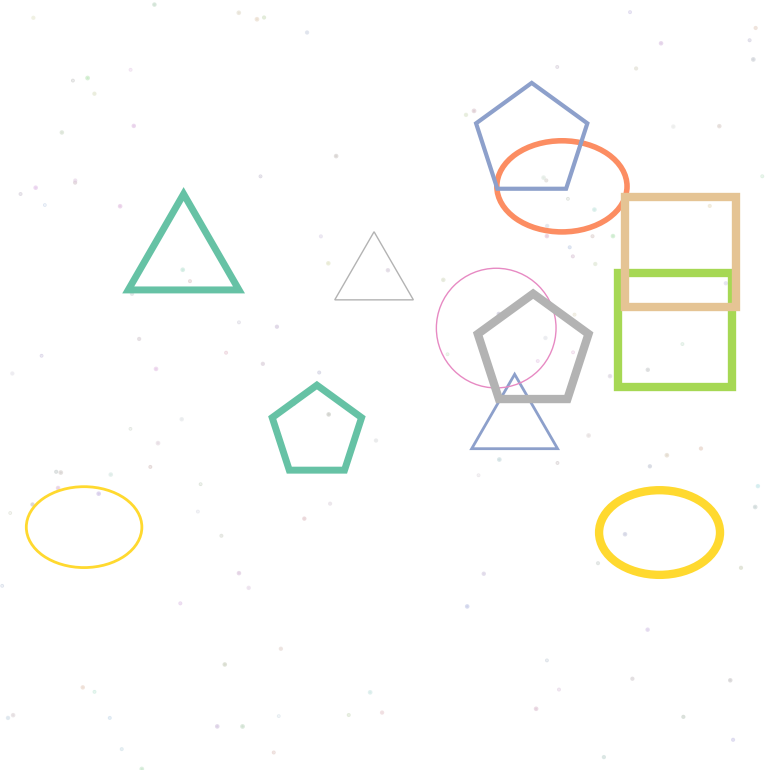[{"shape": "pentagon", "thickness": 2.5, "radius": 0.31, "center": [0.412, 0.439]}, {"shape": "triangle", "thickness": 2.5, "radius": 0.42, "center": [0.238, 0.665]}, {"shape": "oval", "thickness": 2, "radius": 0.42, "center": [0.73, 0.758]}, {"shape": "triangle", "thickness": 1, "radius": 0.32, "center": [0.668, 0.449]}, {"shape": "pentagon", "thickness": 1.5, "radius": 0.38, "center": [0.691, 0.816]}, {"shape": "circle", "thickness": 0.5, "radius": 0.39, "center": [0.644, 0.574]}, {"shape": "square", "thickness": 3, "radius": 0.37, "center": [0.877, 0.571]}, {"shape": "oval", "thickness": 3, "radius": 0.39, "center": [0.857, 0.308]}, {"shape": "oval", "thickness": 1, "radius": 0.38, "center": [0.109, 0.315]}, {"shape": "square", "thickness": 3, "radius": 0.36, "center": [0.884, 0.673]}, {"shape": "triangle", "thickness": 0.5, "radius": 0.29, "center": [0.486, 0.64]}, {"shape": "pentagon", "thickness": 3, "radius": 0.38, "center": [0.692, 0.543]}]